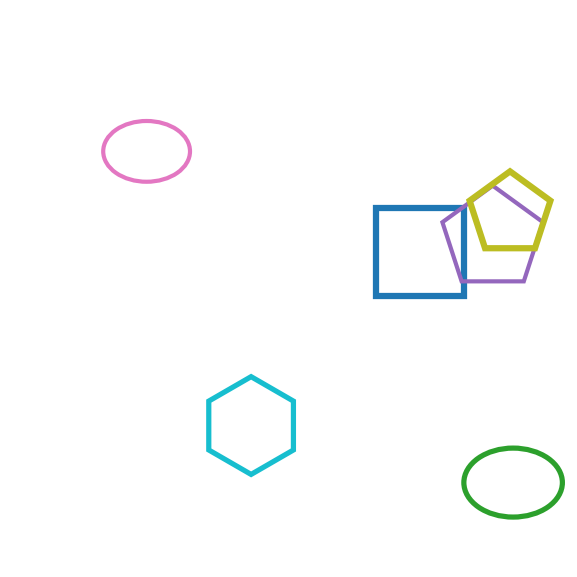[{"shape": "square", "thickness": 3, "radius": 0.38, "center": [0.728, 0.562]}, {"shape": "oval", "thickness": 2.5, "radius": 0.43, "center": [0.889, 0.163]}, {"shape": "pentagon", "thickness": 2, "radius": 0.46, "center": [0.853, 0.586]}, {"shape": "oval", "thickness": 2, "radius": 0.38, "center": [0.254, 0.737]}, {"shape": "pentagon", "thickness": 3, "radius": 0.37, "center": [0.883, 0.629]}, {"shape": "hexagon", "thickness": 2.5, "radius": 0.42, "center": [0.435, 0.262]}]